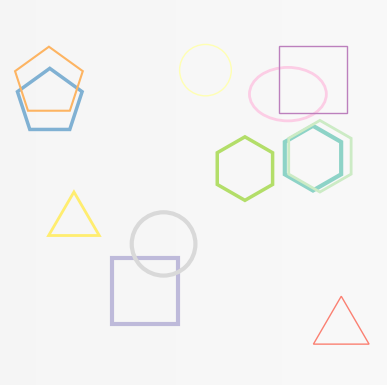[{"shape": "hexagon", "thickness": 3, "radius": 0.42, "center": [0.808, 0.589]}, {"shape": "circle", "thickness": 1, "radius": 0.33, "center": [0.53, 0.818]}, {"shape": "square", "thickness": 3, "radius": 0.42, "center": [0.375, 0.244]}, {"shape": "triangle", "thickness": 1, "radius": 0.41, "center": [0.881, 0.148]}, {"shape": "pentagon", "thickness": 2.5, "radius": 0.44, "center": [0.128, 0.735]}, {"shape": "pentagon", "thickness": 1.5, "radius": 0.46, "center": [0.126, 0.787]}, {"shape": "hexagon", "thickness": 2.5, "radius": 0.41, "center": [0.632, 0.562]}, {"shape": "oval", "thickness": 2, "radius": 0.5, "center": [0.743, 0.756]}, {"shape": "circle", "thickness": 3, "radius": 0.41, "center": [0.422, 0.366]}, {"shape": "square", "thickness": 1, "radius": 0.44, "center": [0.807, 0.793]}, {"shape": "hexagon", "thickness": 2, "radius": 0.46, "center": [0.826, 0.594]}, {"shape": "triangle", "thickness": 2, "radius": 0.38, "center": [0.191, 0.426]}]